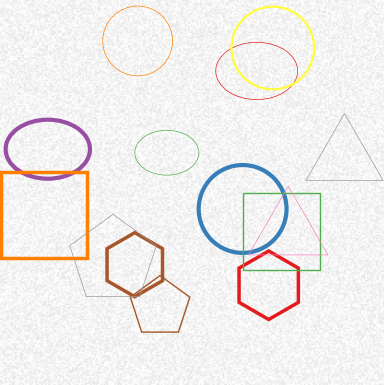[{"shape": "oval", "thickness": 0.5, "radius": 0.53, "center": [0.667, 0.816]}, {"shape": "hexagon", "thickness": 2.5, "radius": 0.44, "center": [0.698, 0.259]}, {"shape": "circle", "thickness": 3, "radius": 0.57, "center": [0.63, 0.457]}, {"shape": "square", "thickness": 1, "radius": 0.5, "center": [0.732, 0.399]}, {"shape": "oval", "thickness": 0.5, "radius": 0.42, "center": [0.433, 0.603]}, {"shape": "oval", "thickness": 3, "radius": 0.55, "center": [0.124, 0.612]}, {"shape": "circle", "thickness": 0.5, "radius": 0.45, "center": [0.357, 0.894]}, {"shape": "square", "thickness": 2.5, "radius": 0.56, "center": [0.113, 0.441]}, {"shape": "circle", "thickness": 1.5, "radius": 0.54, "center": [0.709, 0.875]}, {"shape": "pentagon", "thickness": 1, "radius": 0.41, "center": [0.416, 0.203]}, {"shape": "hexagon", "thickness": 2.5, "radius": 0.42, "center": [0.35, 0.312]}, {"shape": "triangle", "thickness": 0.5, "radius": 0.6, "center": [0.749, 0.397]}, {"shape": "pentagon", "thickness": 0.5, "radius": 0.59, "center": [0.294, 0.325]}, {"shape": "triangle", "thickness": 0.5, "radius": 0.58, "center": [0.895, 0.589]}]